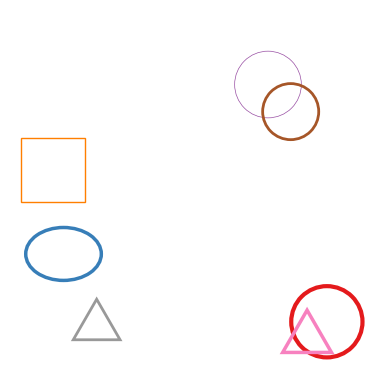[{"shape": "circle", "thickness": 3, "radius": 0.46, "center": [0.849, 0.164]}, {"shape": "oval", "thickness": 2.5, "radius": 0.49, "center": [0.165, 0.34]}, {"shape": "circle", "thickness": 0.5, "radius": 0.43, "center": [0.696, 0.78]}, {"shape": "square", "thickness": 1, "radius": 0.42, "center": [0.137, 0.558]}, {"shape": "circle", "thickness": 2, "radius": 0.36, "center": [0.755, 0.71]}, {"shape": "triangle", "thickness": 2.5, "radius": 0.37, "center": [0.798, 0.121]}, {"shape": "triangle", "thickness": 2, "radius": 0.35, "center": [0.251, 0.153]}]